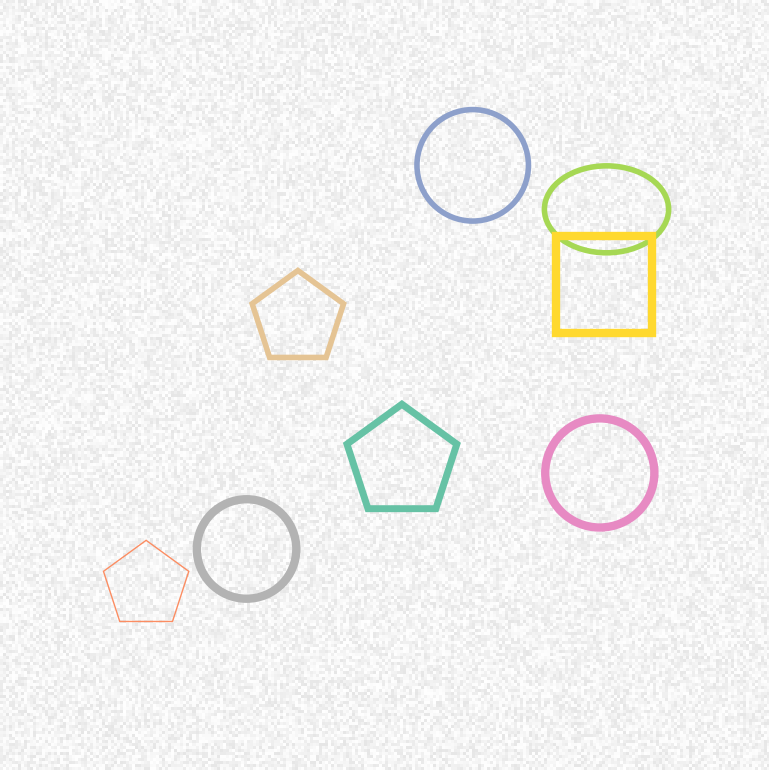[{"shape": "pentagon", "thickness": 2.5, "radius": 0.37, "center": [0.522, 0.4]}, {"shape": "pentagon", "thickness": 0.5, "radius": 0.29, "center": [0.19, 0.24]}, {"shape": "circle", "thickness": 2, "radius": 0.36, "center": [0.614, 0.785]}, {"shape": "circle", "thickness": 3, "radius": 0.35, "center": [0.779, 0.386]}, {"shape": "oval", "thickness": 2, "radius": 0.4, "center": [0.788, 0.728]}, {"shape": "square", "thickness": 3, "radius": 0.31, "center": [0.784, 0.63]}, {"shape": "pentagon", "thickness": 2, "radius": 0.31, "center": [0.387, 0.586]}, {"shape": "circle", "thickness": 3, "radius": 0.32, "center": [0.32, 0.287]}]